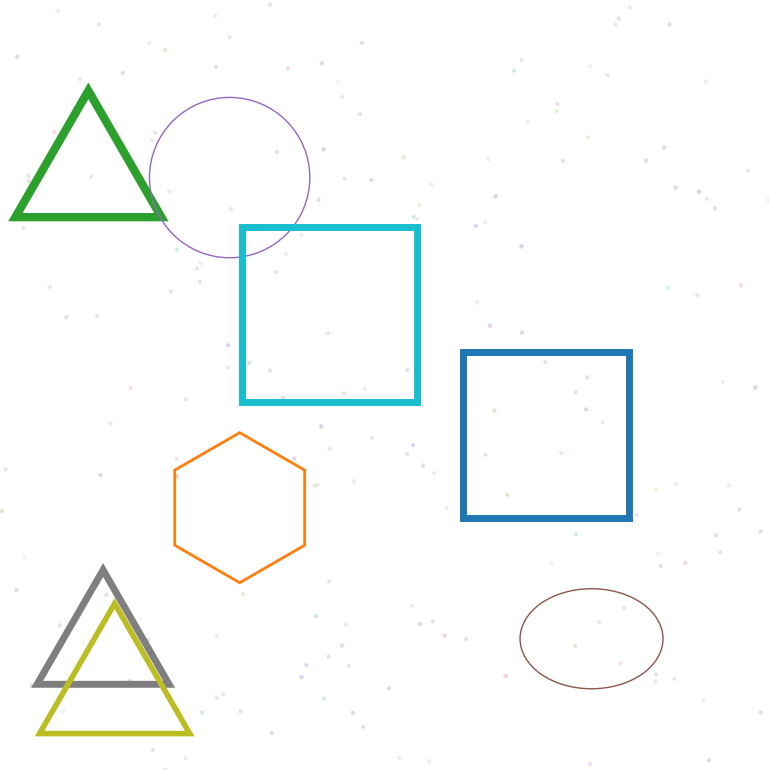[{"shape": "square", "thickness": 2.5, "radius": 0.54, "center": [0.709, 0.435]}, {"shape": "hexagon", "thickness": 1, "radius": 0.49, "center": [0.311, 0.341]}, {"shape": "triangle", "thickness": 3, "radius": 0.55, "center": [0.115, 0.773]}, {"shape": "circle", "thickness": 0.5, "radius": 0.52, "center": [0.298, 0.769]}, {"shape": "oval", "thickness": 0.5, "radius": 0.46, "center": [0.768, 0.17]}, {"shape": "triangle", "thickness": 2.5, "radius": 0.49, "center": [0.134, 0.161]}, {"shape": "triangle", "thickness": 2, "radius": 0.56, "center": [0.149, 0.104]}, {"shape": "square", "thickness": 2.5, "radius": 0.57, "center": [0.428, 0.591]}]